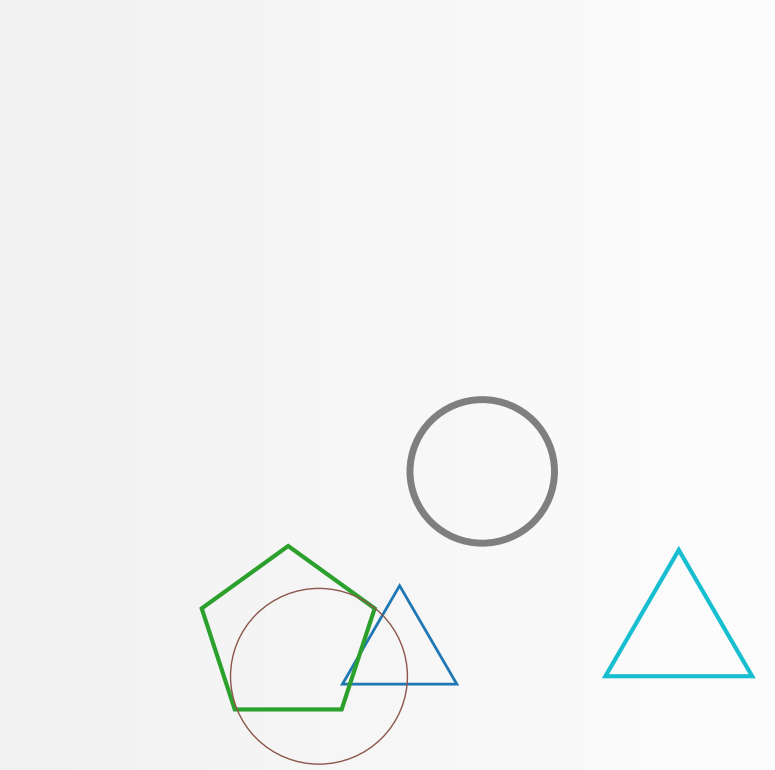[{"shape": "triangle", "thickness": 1, "radius": 0.43, "center": [0.516, 0.154]}, {"shape": "pentagon", "thickness": 1.5, "radius": 0.59, "center": [0.372, 0.174]}, {"shape": "circle", "thickness": 0.5, "radius": 0.57, "center": [0.412, 0.122]}, {"shape": "circle", "thickness": 2.5, "radius": 0.47, "center": [0.622, 0.388]}, {"shape": "triangle", "thickness": 1.5, "radius": 0.55, "center": [0.876, 0.176]}]